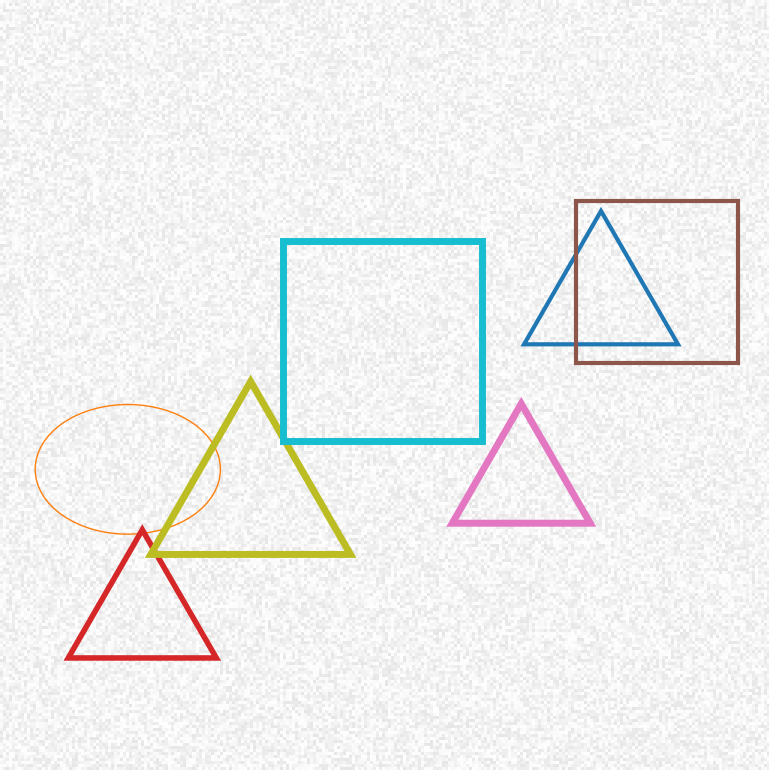[{"shape": "triangle", "thickness": 1.5, "radius": 0.58, "center": [0.781, 0.611]}, {"shape": "oval", "thickness": 0.5, "radius": 0.6, "center": [0.166, 0.39]}, {"shape": "triangle", "thickness": 2, "radius": 0.56, "center": [0.185, 0.201]}, {"shape": "square", "thickness": 1.5, "radius": 0.53, "center": [0.854, 0.634]}, {"shape": "triangle", "thickness": 2.5, "radius": 0.52, "center": [0.677, 0.372]}, {"shape": "triangle", "thickness": 2.5, "radius": 0.75, "center": [0.326, 0.355]}, {"shape": "square", "thickness": 2.5, "radius": 0.65, "center": [0.497, 0.557]}]